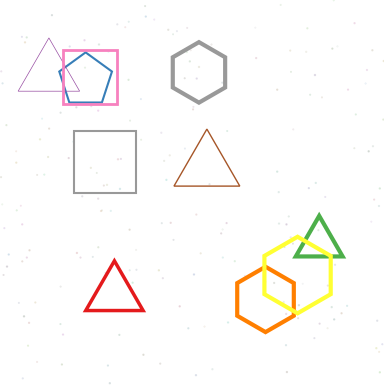[{"shape": "triangle", "thickness": 2.5, "radius": 0.43, "center": [0.297, 0.236]}, {"shape": "pentagon", "thickness": 1.5, "radius": 0.36, "center": [0.222, 0.792]}, {"shape": "triangle", "thickness": 3, "radius": 0.35, "center": [0.829, 0.369]}, {"shape": "triangle", "thickness": 0.5, "radius": 0.46, "center": [0.127, 0.809]}, {"shape": "hexagon", "thickness": 3, "radius": 0.42, "center": [0.69, 0.222]}, {"shape": "hexagon", "thickness": 3, "radius": 0.5, "center": [0.773, 0.286]}, {"shape": "triangle", "thickness": 1, "radius": 0.49, "center": [0.537, 0.566]}, {"shape": "square", "thickness": 2, "radius": 0.35, "center": [0.235, 0.801]}, {"shape": "square", "thickness": 1.5, "radius": 0.4, "center": [0.272, 0.579]}, {"shape": "hexagon", "thickness": 3, "radius": 0.39, "center": [0.517, 0.812]}]